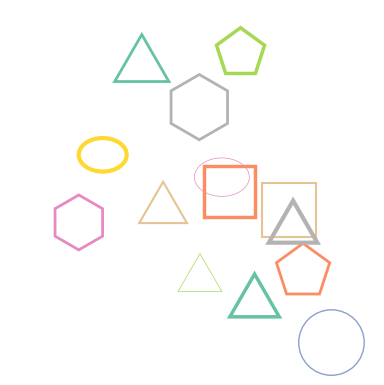[{"shape": "triangle", "thickness": 2, "radius": 0.41, "center": [0.368, 0.829]}, {"shape": "triangle", "thickness": 2.5, "radius": 0.37, "center": [0.661, 0.214]}, {"shape": "square", "thickness": 2.5, "radius": 0.33, "center": [0.597, 0.502]}, {"shape": "pentagon", "thickness": 2, "radius": 0.36, "center": [0.787, 0.295]}, {"shape": "circle", "thickness": 1, "radius": 0.43, "center": [0.861, 0.11]}, {"shape": "hexagon", "thickness": 2, "radius": 0.36, "center": [0.205, 0.422]}, {"shape": "oval", "thickness": 0.5, "radius": 0.36, "center": [0.576, 0.54]}, {"shape": "pentagon", "thickness": 2.5, "radius": 0.33, "center": [0.625, 0.862]}, {"shape": "triangle", "thickness": 0.5, "radius": 0.33, "center": [0.519, 0.276]}, {"shape": "oval", "thickness": 3, "radius": 0.31, "center": [0.267, 0.598]}, {"shape": "triangle", "thickness": 1.5, "radius": 0.36, "center": [0.424, 0.456]}, {"shape": "square", "thickness": 1.5, "radius": 0.35, "center": [0.751, 0.454]}, {"shape": "triangle", "thickness": 3, "radius": 0.36, "center": [0.761, 0.406]}, {"shape": "hexagon", "thickness": 2, "radius": 0.42, "center": [0.518, 0.722]}]